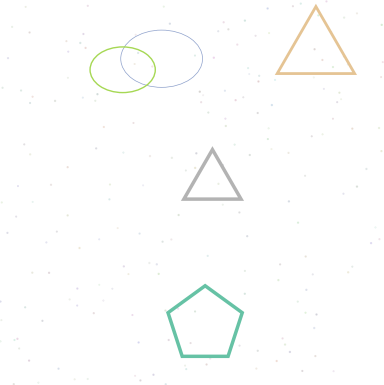[{"shape": "pentagon", "thickness": 2.5, "radius": 0.51, "center": [0.533, 0.156]}, {"shape": "oval", "thickness": 0.5, "radius": 0.53, "center": [0.42, 0.847]}, {"shape": "oval", "thickness": 1, "radius": 0.42, "center": [0.319, 0.819]}, {"shape": "triangle", "thickness": 2, "radius": 0.58, "center": [0.821, 0.867]}, {"shape": "triangle", "thickness": 2.5, "radius": 0.43, "center": [0.552, 0.526]}]